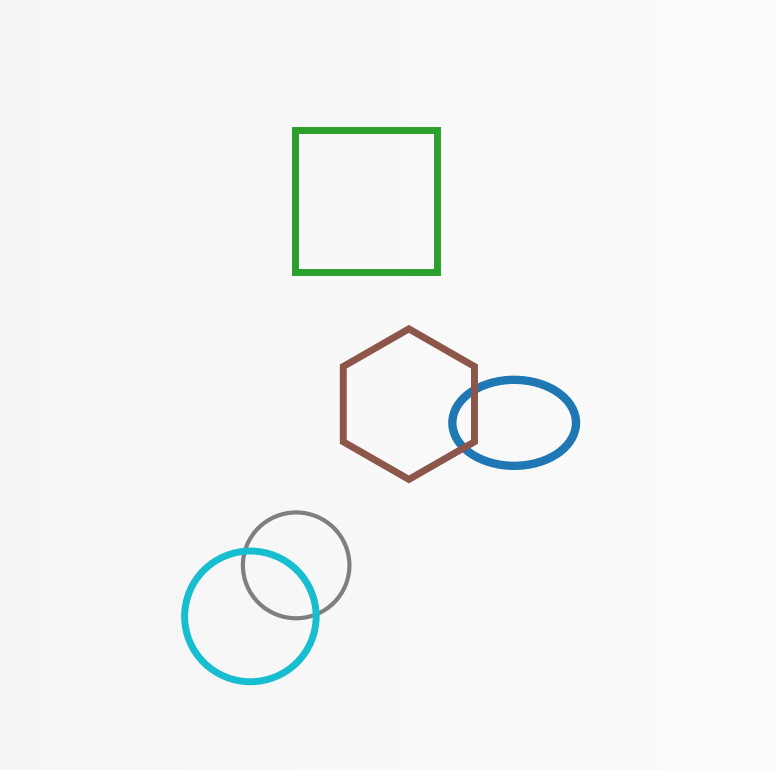[{"shape": "oval", "thickness": 3, "radius": 0.4, "center": [0.663, 0.451]}, {"shape": "square", "thickness": 2.5, "radius": 0.46, "center": [0.473, 0.739]}, {"shape": "hexagon", "thickness": 2.5, "radius": 0.49, "center": [0.528, 0.475]}, {"shape": "circle", "thickness": 1.5, "radius": 0.34, "center": [0.382, 0.266]}, {"shape": "circle", "thickness": 2.5, "radius": 0.42, "center": [0.323, 0.2]}]